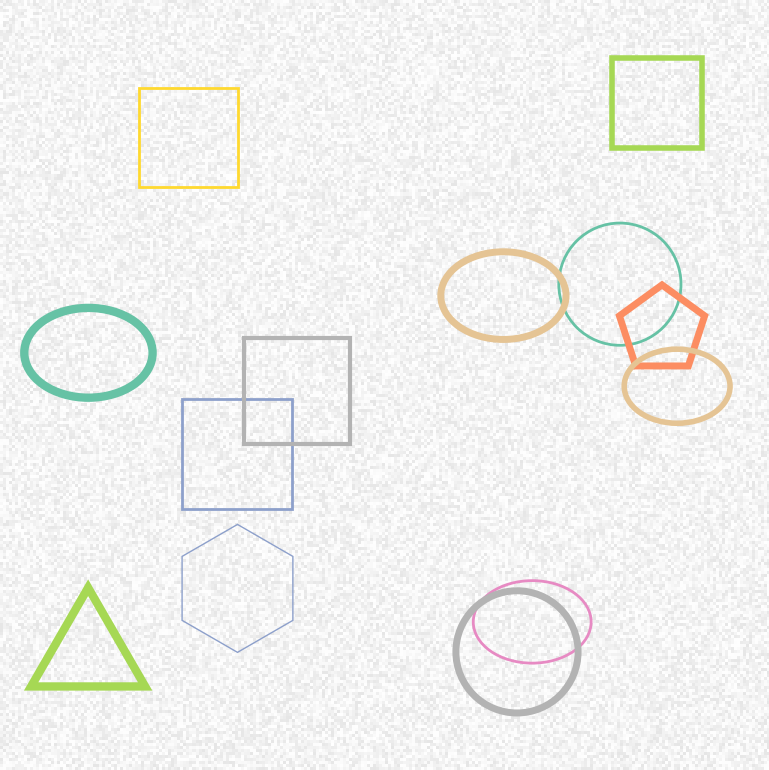[{"shape": "circle", "thickness": 1, "radius": 0.4, "center": [0.805, 0.631]}, {"shape": "oval", "thickness": 3, "radius": 0.42, "center": [0.115, 0.542]}, {"shape": "pentagon", "thickness": 2.5, "radius": 0.29, "center": [0.86, 0.572]}, {"shape": "hexagon", "thickness": 0.5, "radius": 0.42, "center": [0.308, 0.236]}, {"shape": "square", "thickness": 1, "radius": 0.36, "center": [0.308, 0.411]}, {"shape": "oval", "thickness": 1, "radius": 0.38, "center": [0.691, 0.192]}, {"shape": "triangle", "thickness": 3, "radius": 0.43, "center": [0.114, 0.151]}, {"shape": "square", "thickness": 2, "radius": 0.29, "center": [0.853, 0.866]}, {"shape": "square", "thickness": 1, "radius": 0.32, "center": [0.245, 0.822]}, {"shape": "oval", "thickness": 2.5, "radius": 0.41, "center": [0.654, 0.616]}, {"shape": "oval", "thickness": 2, "radius": 0.34, "center": [0.879, 0.498]}, {"shape": "square", "thickness": 1.5, "radius": 0.35, "center": [0.386, 0.492]}, {"shape": "circle", "thickness": 2.5, "radius": 0.4, "center": [0.671, 0.153]}]